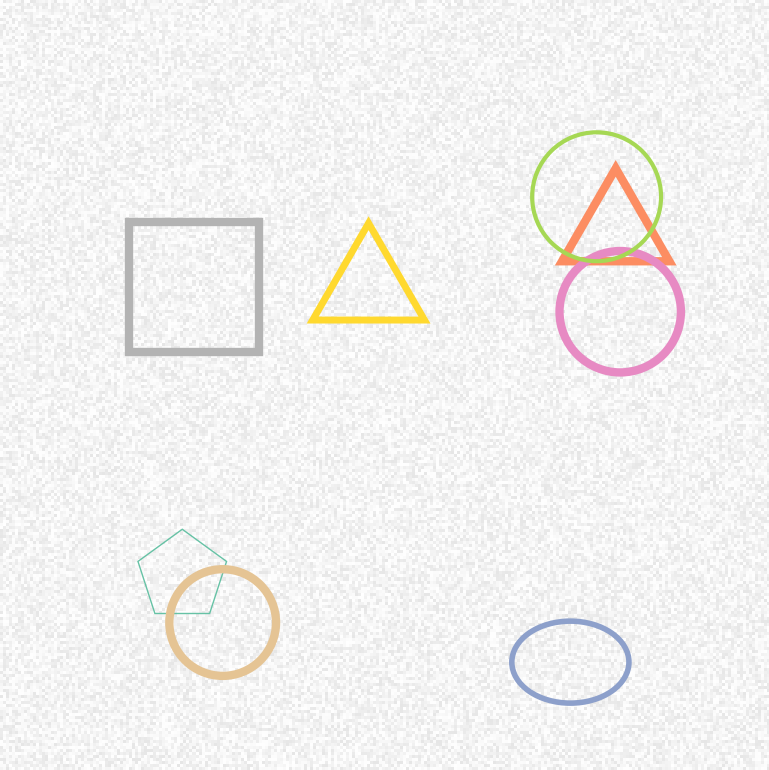[{"shape": "pentagon", "thickness": 0.5, "radius": 0.3, "center": [0.237, 0.252]}, {"shape": "triangle", "thickness": 3, "radius": 0.4, "center": [0.8, 0.701]}, {"shape": "oval", "thickness": 2, "radius": 0.38, "center": [0.741, 0.14]}, {"shape": "circle", "thickness": 3, "radius": 0.39, "center": [0.805, 0.595]}, {"shape": "circle", "thickness": 1.5, "radius": 0.42, "center": [0.775, 0.744]}, {"shape": "triangle", "thickness": 2.5, "radius": 0.42, "center": [0.479, 0.626]}, {"shape": "circle", "thickness": 3, "radius": 0.35, "center": [0.289, 0.191]}, {"shape": "square", "thickness": 3, "radius": 0.42, "center": [0.252, 0.627]}]